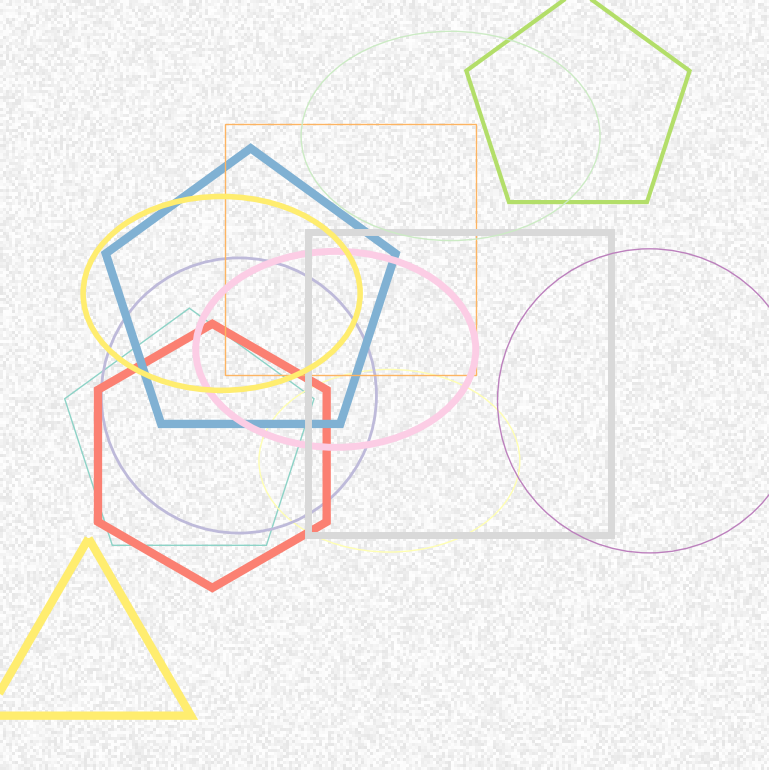[{"shape": "pentagon", "thickness": 0.5, "radius": 0.85, "center": [0.246, 0.43]}, {"shape": "oval", "thickness": 0.5, "radius": 0.85, "center": [0.506, 0.402]}, {"shape": "circle", "thickness": 1, "radius": 0.89, "center": [0.31, 0.486]}, {"shape": "hexagon", "thickness": 3, "radius": 0.86, "center": [0.276, 0.408]}, {"shape": "pentagon", "thickness": 3, "radius": 0.99, "center": [0.326, 0.61]}, {"shape": "square", "thickness": 0.5, "radius": 0.81, "center": [0.456, 0.676]}, {"shape": "pentagon", "thickness": 1.5, "radius": 0.76, "center": [0.751, 0.861]}, {"shape": "oval", "thickness": 2.5, "radius": 0.91, "center": [0.436, 0.546]}, {"shape": "square", "thickness": 2.5, "radius": 0.98, "center": [0.597, 0.502]}, {"shape": "circle", "thickness": 0.5, "radius": 0.99, "center": [0.844, 0.479]}, {"shape": "oval", "thickness": 0.5, "radius": 0.97, "center": [0.585, 0.823]}, {"shape": "triangle", "thickness": 3, "radius": 0.77, "center": [0.115, 0.147]}, {"shape": "oval", "thickness": 2, "radius": 0.9, "center": [0.288, 0.619]}]